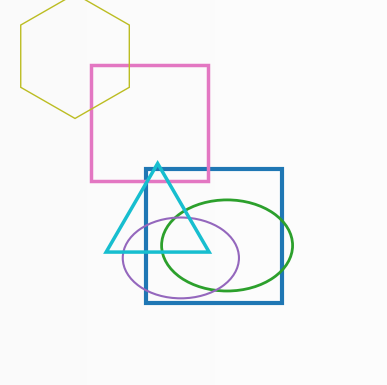[{"shape": "square", "thickness": 3, "radius": 0.87, "center": [0.552, 0.387]}, {"shape": "oval", "thickness": 2, "radius": 0.85, "center": [0.586, 0.362]}, {"shape": "oval", "thickness": 1.5, "radius": 0.75, "center": [0.467, 0.33]}, {"shape": "square", "thickness": 2.5, "radius": 0.76, "center": [0.385, 0.68]}, {"shape": "hexagon", "thickness": 1, "radius": 0.81, "center": [0.194, 0.854]}, {"shape": "triangle", "thickness": 2.5, "radius": 0.77, "center": [0.407, 0.422]}]